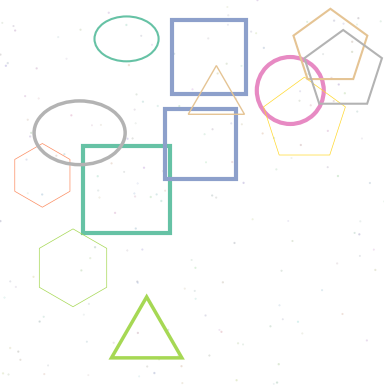[{"shape": "square", "thickness": 3, "radius": 0.57, "center": [0.327, 0.509]}, {"shape": "oval", "thickness": 1.5, "radius": 0.42, "center": [0.329, 0.899]}, {"shape": "hexagon", "thickness": 0.5, "radius": 0.41, "center": [0.11, 0.545]}, {"shape": "square", "thickness": 3, "radius": 0.46, "center": [0.522, 0.626]}, {"shape": "square", "thickness": 3, "radius": 0.48, "center": [0.544, 0.852]}, {"shape": "circle", "thickness": 3, "radius": 0.43, "center": [0.754, 0.765]}, {"shape": "triangle", "thickness": 2.5, "radius": 0.53, "center": [0.381, 0.123]}, {"shape": "hexagon", "thickness": 0.5, "radius": 0.51, "center": [0.19, 0.304]}, {"shape": "pentagon", "thickness": 0.5, "radius": 0.56, "center": [0.791, 0.688]}, {"shape": "triangle", "thickness": 1, "radius": 0.42, "center": [0.562, 0.745]}, {"shape": "pentagon", "thickness": 1.5, "radius": 0.5, "center": [0.858, 0.876]}, {"shape": "oval", "thickness": 2.5, "radius": 0.59, "center": [0.207, 0.655]}, {"shape": "pentagon", "thickness": 1.5, "radius": 0.53, "center": [0.891, 0.816]}]